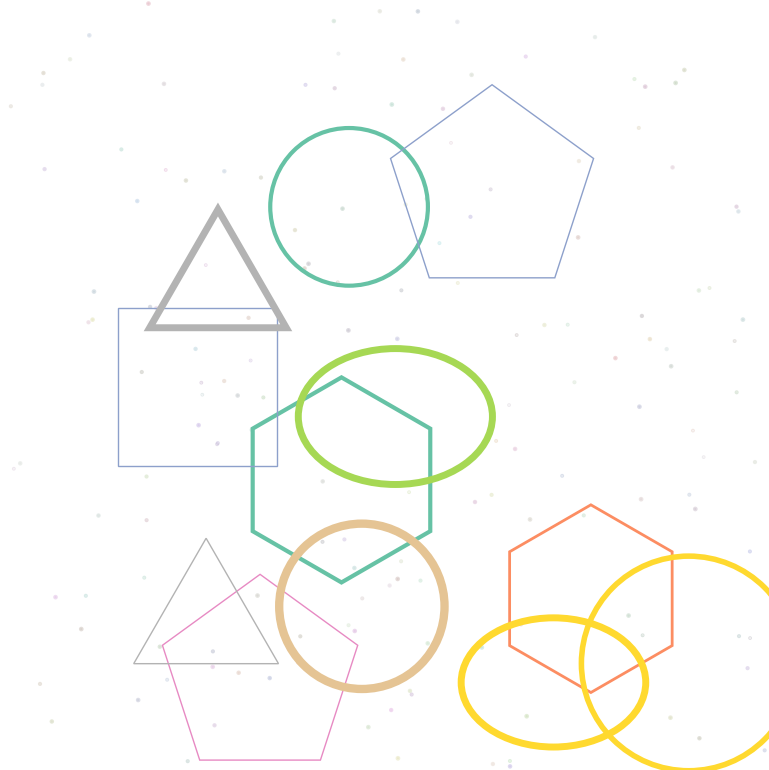[{"shape": "circle", "thickness": 1.5, "radius": 0.51, "center": [0.453, 0.731]}, {"shape": "hexagon", "thickness": 1.5, "radius": 0.67, "center": [0.443, 0.377]}, {"shape": "hexagon", "thickness": 1, "radius": 0.61, "center": [0.767, 0.222]}, {"shape": "pentagon", "thickness": 0.5, "radius": 0.69, "center": [0.639, 0.751]}, {"shape": "square", "thickness": 0.5, "radius": 0.52, "center": [0.257, 0.498]}, {"shape": "pentagon", "thickness": 0.5, "radius": 0.67, "center": [0.338, 0.121]}, {"shape": "oval", "thickness": 2.5, "radius": 0.63, "center": [0.513, 0.459]}, {"shape": "circle", "thickness": 2, "radius": 0.7, "center": [0.894, 0.138]}, {"shape": "oval", "thickness": 2.5, "radius": 0.6, "center": [0.719, 0.114]}, {"shape": "circle", "thickness": 3, "radius": 0.54, "center": [0.47, 0.213]}, {"shape": "triangle", "thickness": 2.5, "radius": 0.51, "center": [0.283, 0.626]}, {"shape": "triangle", "thickness": 0.5, "radius": 0.54, "center": [0.268, 0.192]}]